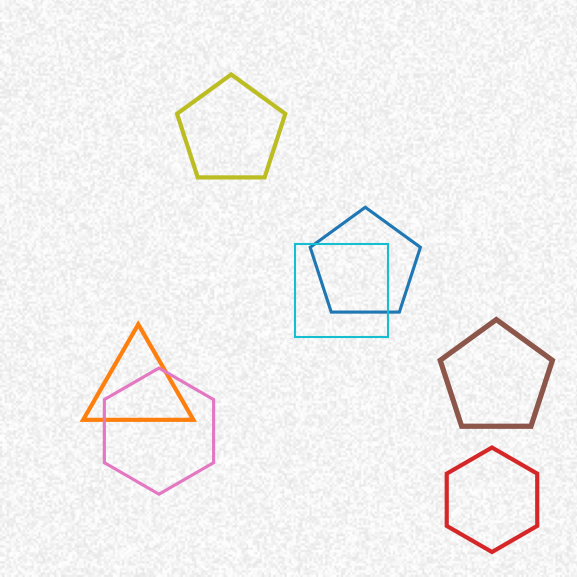[{"shape": "pentagon", "thickness": 1.5, "radius": 0.5, "center": [0.633, 0.54]}, {"shape": "triangle", "thickness": 2, "radius": 0.55, "center": [0.239, 0.327]}, {"shape": "hexagon", "thickness": 2, "radius": 0.45, "center": [0.852, 0.134]}, {"shape": "pentagon", "thickness": 2.5, "radius": 0.51, "center": [0.859, 0.344]}, {"shape": "hexagon", "thickness": 1.5, "radius": 0.55, "center": [0.275, 0.253]}, {"shape": "pentagon", "thickness": 2, "radius": 0.49, "center": [0.4, 0.772]}, {"shape": "square", "thickness": 1, "radius": 0.4, "center": [0.592, 0.497]}]